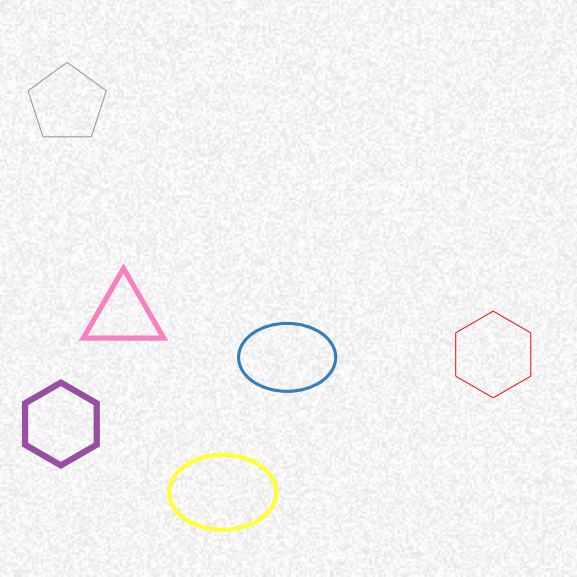[{"shape": "hexagon", "thickness": 0.5, "radius": 0.38, "center": [0.854, 0.385]}, {"shape": "oval", "thickness": 1.5, "radius": 0.42, "center": [0.497, 0.38]}, {"shape": "hexagon", "thickness": 3, "radius": 0.36, "center": [0.105, 0.265]}, {"shape": "oval", "thickness": 2, "radius": 0.46, "center": [0.386, 0.147]}, {"shape": "triangle", "thickness": 2.5, "radius": 0.4, "center": [0.214, 0.454]}, {"shape": "pentagon", "thickness": 0.5, "radius": 0.36, "center": [0.116, 0.82]}]